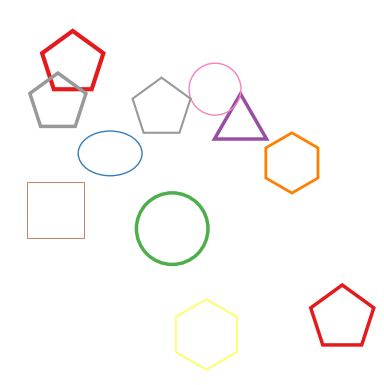[{"shape": "pentagon", "thickness": 3, "radius": 0.42, "center": [0.189, 0.836]}, {"shape": "pentagon", "thickness": 2.5, "radius": 0.43, "center": [0.889, 0.174]}, {"shape": "oval", "thickness": 1, "radius": 0.41, "center": [0.286, 0.602]}, {"shape": "circle", "thickness": 2.5, "radius": 0.46, "center": [0.447, 0.406]}, {"shape": "triangle", "thickness": 2.5, "radius": 0.39, "center": [0.625, 0.678]}, {"shape": "hexagon", "thickness": 2, "radius": 0.39, "center": [0.758, 0.577]}, {"shape": "hexagon", "thickness": 1, "radius": 0.46, "center": [0.536, 0.131]}, {"shape": "square", "thickness": 0.5, "radius": 0.37, "center": [0.144, 0.454]}, {"shape": "circle", "thickness": 1, "radius": 0.34, "center": [0.558, 0.768]}, {"shape": "pentagon", "thickness": 1.5, "radius": 0.4, "center": [0.42, 0.719]}, {"shape": "pentagon", "thickness": 2.5, "radius": 0.38, "center": [0.15, 0.734]}]